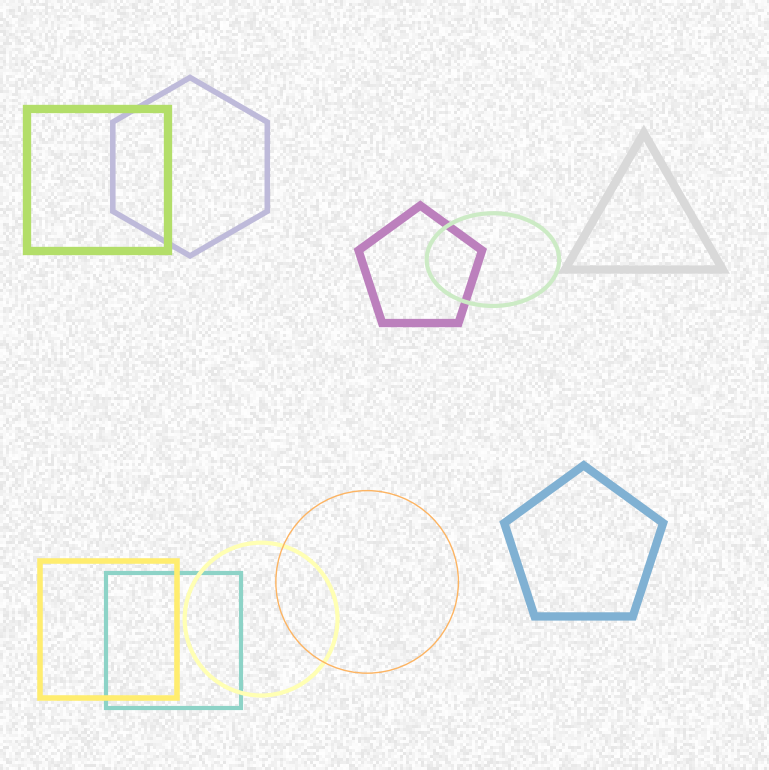[{"shape": "square", "thickness": 1.5, "radius": 0.44, "center": [0.225, 0.168]}, {"shape": "circle", "thickness": 1.5, "radius": 0.5, "center": [0.339, 0.196]}, {"shape": "hexagon", "thickness": 2, "radius": 0.58, "center": [0.247, 0.784]}, {"shape": "pentagon", "thickness": 3, "radius": 0.54, "center": [0.758, 0.287]}, {"shape": "circle", "thickness": 0.5, "radius": 0.59, "center": [0.477, 0.244]}, {"shape": "square", "thickness": 3, "radius": 0.46, "center": [0.127, 0.766]}, {"shape": "triangle", "thickness": 3, "radius": 0.59, "center": [0.836, 0.709]}, {"shape": "pentagon", "thickness": 3, "radius": 0.42, "center": [0.546, 0.649]}, {"shape": "oval", "thickness": 1.5, "radius": 0.43, "center": [0.64, 0.663]}, {"shape": "square", "thickness": 2, "radius": 0.44, "center": [0.141, 0.182]}]